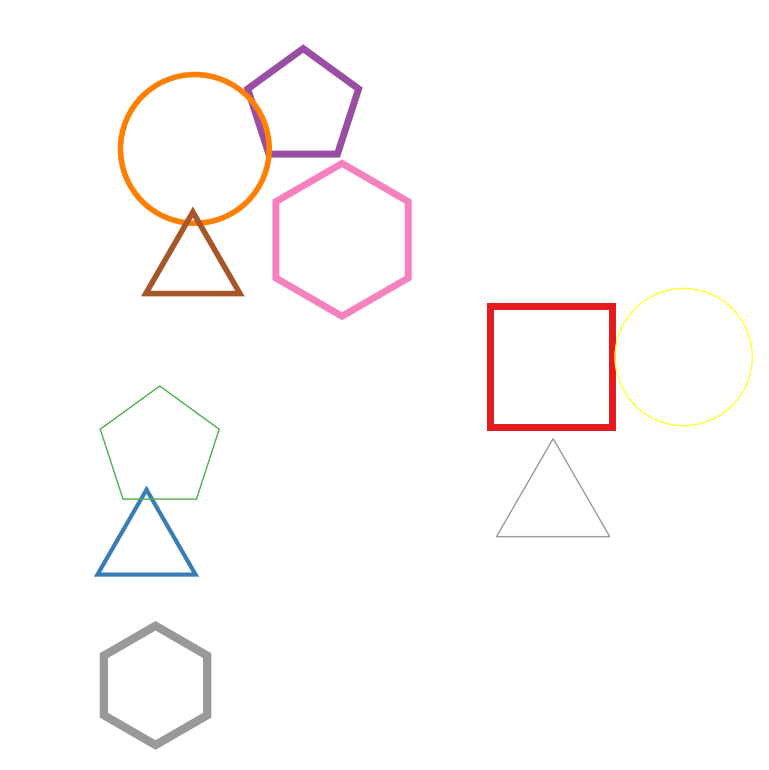[{"shape": "square", "thickness": 2.5, "radius": 0.39, "center": [0.716, 0.523]}, {"shape": "triangle", "thickness": 1.5, "radius": 0.37, "center": [0.19, 0.291]}, {"shape": "pentagon", "thickness": 0.5, "radius": 0.41, "center": [0.207, 0.417]}, {"shape": "pentagon", "thickness": 2.5, "radius": 0.38, "center": [0.394, 0.861]}, {"shape": "circle", "thickness": 2, "radius": 0.48, "center": [0.253, 0.807]}, {"shape": "circle", "thickness": 0.5, "radius": 0.45, "center": [0.888, 0.536]}, {"shape": "triangle", "thickness": 2, "radius": 0.35, "center": [0.25, 0.654]}, {"shape": "hexagon", "thickness": 2.5, "radius": 0.5, "center": [0.444, 0.689]}, {"shape": "hexagon", "thickness": 3, "radius": 0.39, "center": [0.202, 0.11]}, {"shape": "triangle", "thickness": 0.5, "radius": 0.42, "center": [0.718, 0.346]}]